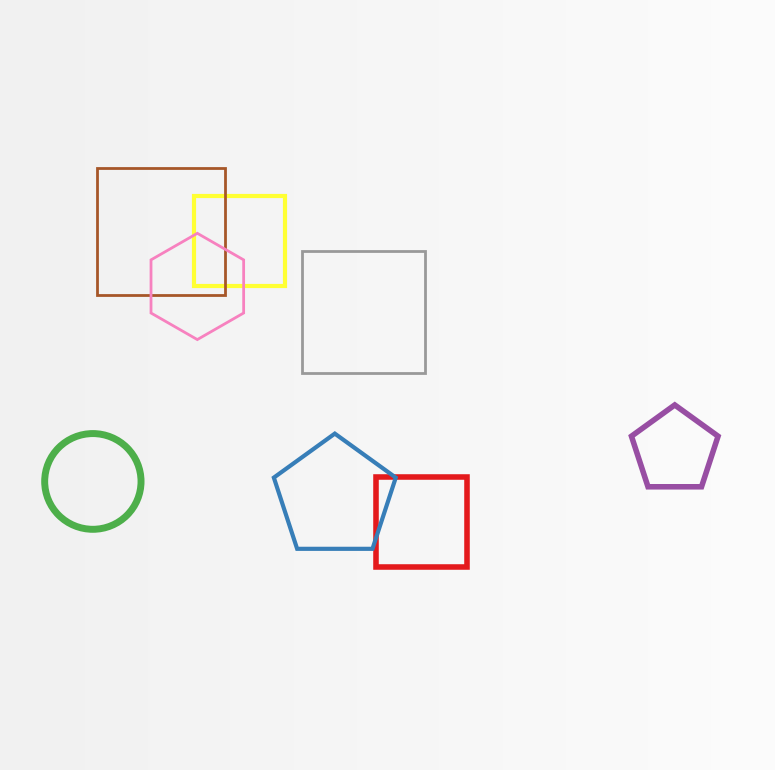[{"shape": "square", "thickness": 2, "radius": 0.29, "center": [0.544, 0.322]}, {"shape": "pentagon", "thickness": 1.5, "radius": 0.41, "center": [0.432, 0.354]}, {"shape": "circle", "thickness": 2.5, "radius": 0.31, "center": [0.12, 0.375]}, {"shape": "pentagon", "thickness": 2, "radius": 0.29, "center": [0.871, 0.415]}, {"shape": "square", "thickness": 1.5, "radius": 0.29, "center": [0.309, 0.687]}, {"shape": "square", "thickness": 1, "radius": 0.41, "center": [0.208, 0.7]}, {"shape": "hexagon", "thickness": 1, "radius": 0.35, "center": [0.255, 0.628]}, {"shape": "square", "thickness": 1, "radius": 0.4, "center": [0.469, 0.595]}]